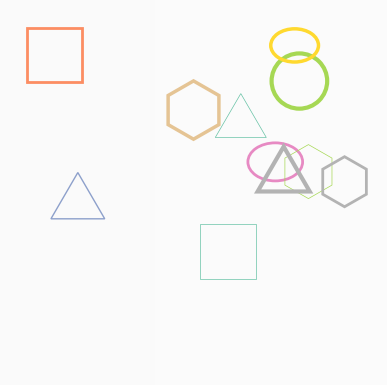[{"shape": "triangle", "thickness": 0.5, "radius": 0.38, "center": [0.621, 0.681]}, {"shape": "square", "thickness": 0.5, "radius": 0.36, "center": [0.588, 0.347]}, {"shape": "square", "thickness": 2, "radius": 0.35, "center": [0.14, 0.856]}, {"shape": "triangle", "thickness": 1, "radius": 0.4, "center": [0.201, 0.472]}, {"shape": "oval", "thickness": 2, "radius": 0.35, "center": [0.71, 0.58]}, {"shape": "circle", "thickness": 3, "radius": 0.36, "center": [0.773, 0.79]}, {"shape": "hexagon", "thickness": 0.5, "radius": 0.35, "center": [0.796, 0.554]}, {"shape": "oval", "thickness": 2.5, "radius": 0.31, "center": [0.76, 0.882]}, {"shape": "hexagon", "thickness": 2.5, "radius": 0.38, "center": [0.499, 0.714]}, {"shape": "hexagon", "thickness": 2, "radius": 0.32, "center": [0.889, 0.528]}, {"shape": "triangle", "thickness": 3, "radius": 0.39, "center": [0.732, 0.541]}]